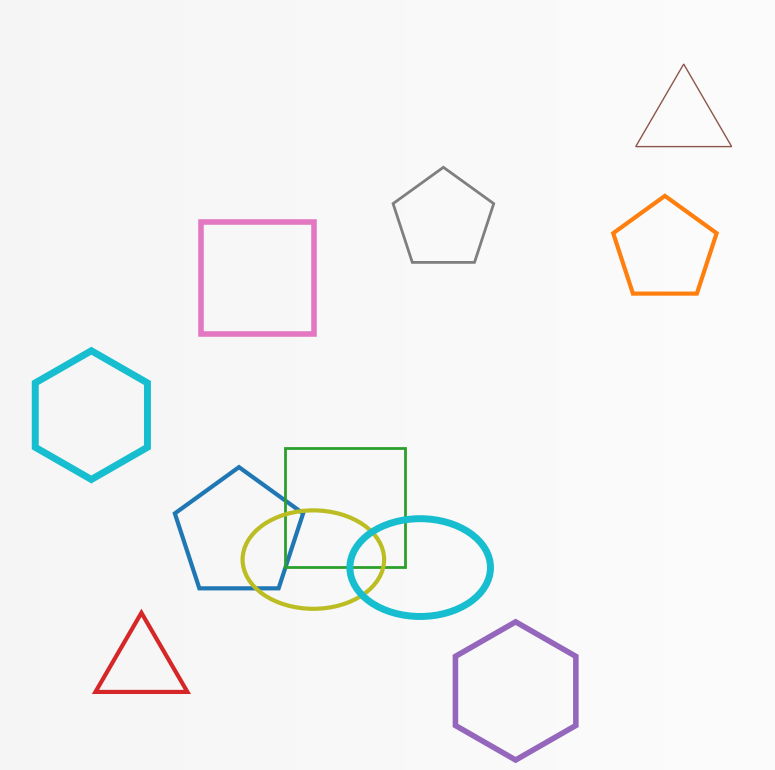[{"shape": "pentagon", "thickness": 1.5, "radius": 0.44, "center": [0.308, 0.306]}, {"shape": "pentagon", "thickness": 1.5, "radius": 0.35, "center": [0.858, 0.675]}, {"shape": "square", "thickness": 1, "radius": 0.39, "center": [0.445, 0.341]}, {"shape": "triangle", "thickness": 1.5, "radius": 0.34, "center": [0.182, 0.136]}, {"shape": "hexagon", "thickness": 2, "radius": 0.45, "center": [0.665, 0.103]}, {"shape": "triangle", "thickness": 0.5, "radius": 0.36, "center": [0.882, 0.845]}, {"shape": "square", "thickness": 2, "radius": 0.36, "center": [0.332, 0.639]}, {"shape": "pentagon", "thickness": 1, "radius": 0.34, "center": [0.572, 0.714]}, {"shape": "oval", "thickness": 1.5, "radius": 0.46, "center": [0.404, 0.273]}, {"shape": "hexagon", "thickness": 2.5, "radius": 0.42, "center": [0.118, 0.461]}, {"shape": "oval", "thickness": 2.5, "radius": 0.45, "center": [0.542, 0.263]}]